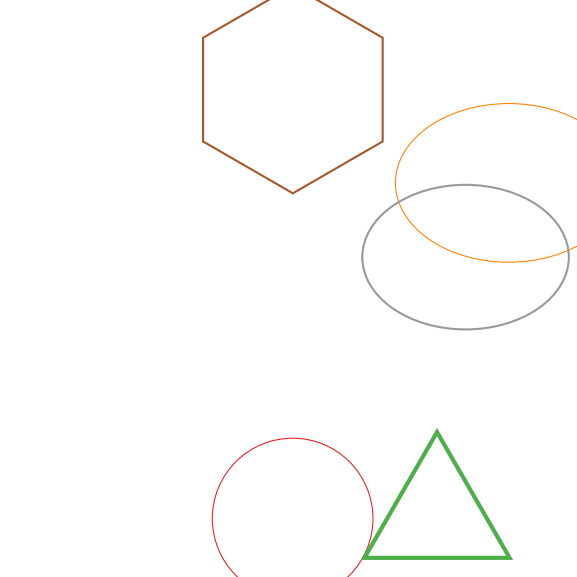[{"shape": "circle", "thickness": 0.5, "radius": 0.7, "center": [0.507, 0.101]}, {"shape": "triangle", "thickness": 2, "radius": 0.73, "center": [0.757, 0.106]}, {"shape": "oval", "thickness": 0.5, "radius": 0.98, "center": [0.881, 0.682]}, {"shape": "hexagon", "thickness": 1, "radius": 0.9, "center": [0.507, 0.844]}, {"shape": "oval", "thickness": 1, "radius": 0.89, "center": [0.806, 0.554]}]